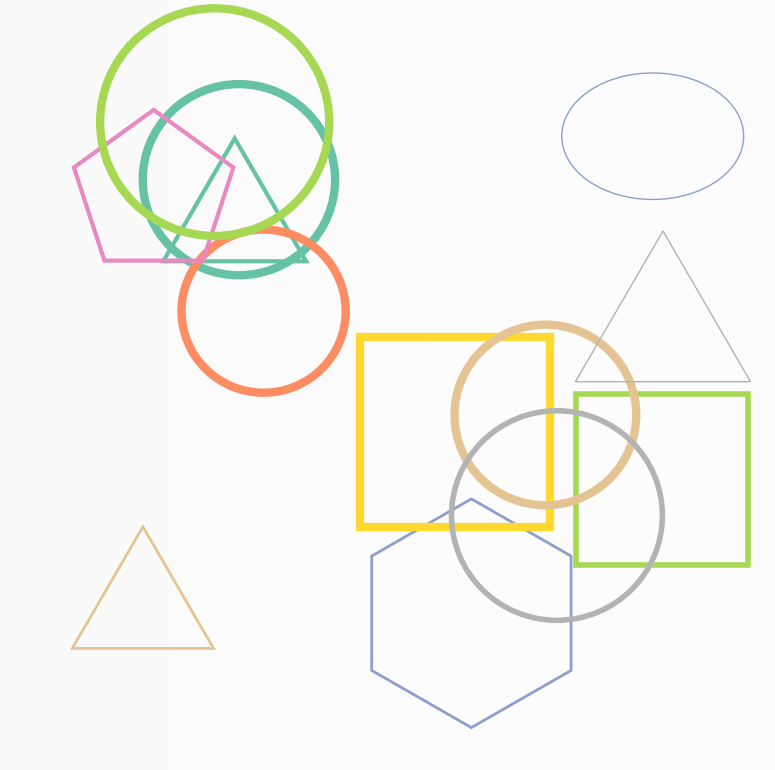[{"shape": "circle", "thickness": 3, "radius": 0.62, "center": [0.308, 0.767]}, {"shape": "triangle", "thickness": 1.5, "radius": 0.53, "center": [0.303, 0.714]}, {"shape": "circle", "thickness": 3, "radius": 0.53, "center": [0.34, 0.596]}, {"shape": "oval", "thickness": 0.5, "radius": 0.59, "center": [0.842, 0.823]}, {"shape": "hexagon", "thickness": 1, "radius": 0.74, "center": [0.608, 0.204]}, {"shape": "pentagon", "thickness": 1.5, "radius": 0.54, "center": [0.198, 0.749]}, {"shape": "circle", "thickness": 3, "radius": 0.74, "center": [0.277, 0.841]}, {"shape": "square", "thickness": 2, "radius": 0.55, "center": [0.855, 0.377]}, {"shape": "square", "thickness": 3, "radius": 0.62, "center": [0.587, 0.439]}, {"shape": "triangle", "thickness": 1, "radius": 0.53, "center": [0.184, 0.211]}, {"shape": "circle", "thickness": 3, "radius": 0.59, "center": [0.704, 0.461]}, {"shape": "circle", "thickness": 2, "radius": 0.68, "center": [0.719, 0.33]}, {"shape": "triangle", "thickness": 0.5, "radius": 0.65, "center": [0.855, 0.57]}]